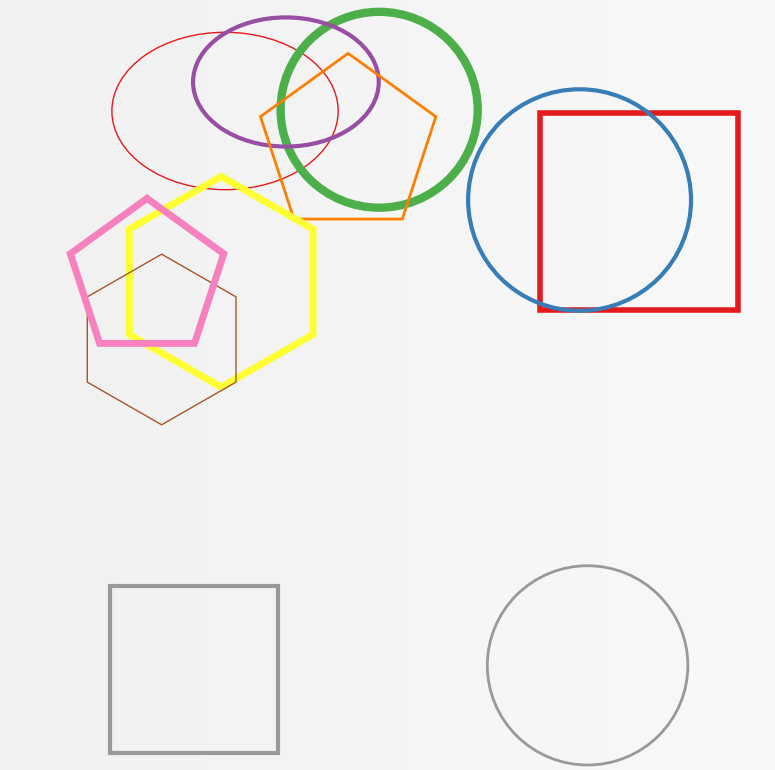[{"shape": "square", "thickness": 2, "radius": 0.64, "center": [0.825, 0.725]}, {"shape": "oval", "thickness": 0.5, "radius": 0.73, "center": [0.29, 0.856]}, {"shape": "circle", "thickness": 1.5, "radius": 0.72, "center": [0.748, 0.74]}, {"shape": "circle", "thickness": 3, "radius": 0.64, "center": [0.489, 0.857]}, {"shape": "oval", "thickness": 1.5, "radius": 0.6, "center": [0.369, 0.894]}, {"shape": "pentagon", "thickness": 1, "radius": 0.59, "center": [0.449, 0.812]}, {"shape": "hexagon", "thickness": 2.5, "radius": 0.68, "center": [0.285, 0.634]}, {"shape": "hexagon", "thickness": 0.5, "radius": 0.55, "center": [0.209, 0.559]}, {"shape": "pentagon", "thickness": 2.5, "radius": 0.52, "center": [0.19, 0.638]}, {"shape": "square", "thickness": 1.5, "radius": 0.54, "center": [0.25, 0.131]}, {"shape": "circle", "thickness": 1, "radius": 0.65, "center": [0.758, 0.136]}]